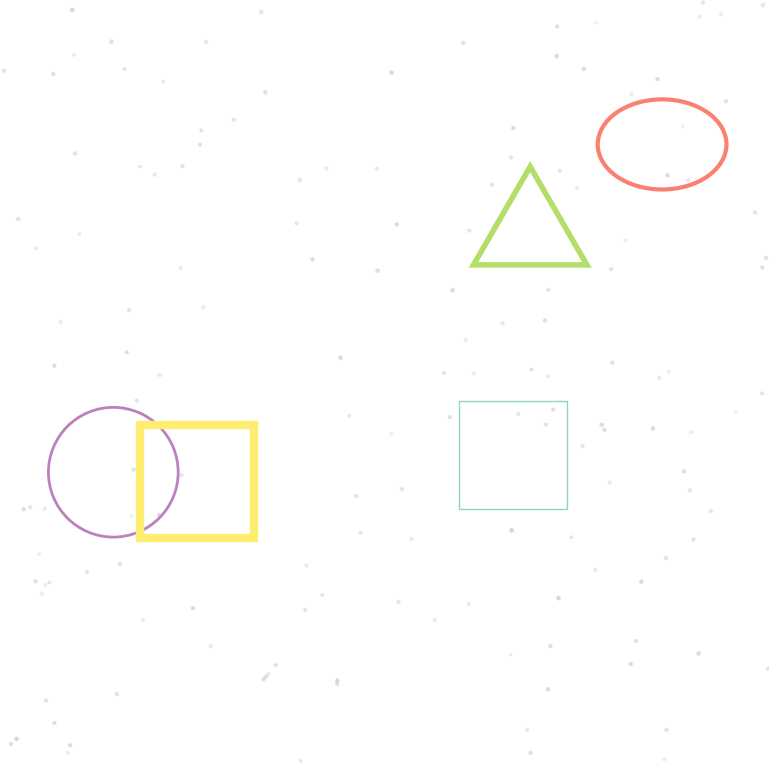[{"shape": "square", "thickness": 0.5, "radius": 0.35, "center": [0.666, 0.41]}, {"shape": "oval", "thickness": 1.5, "radius": 0.42, "center": [0.86, 0.812]}, {"shape": "triangle", "thickness": 2, "radius": 0.43, "center": [0.689, 0.698]}, {"shape": "circle", "thickness": 1, "radius": 0.42, "center": [0.147, 0.387]}, {"shape": "square", "thickness": 3, "radius": 0.37, "center": [0.256, 0.374]}]